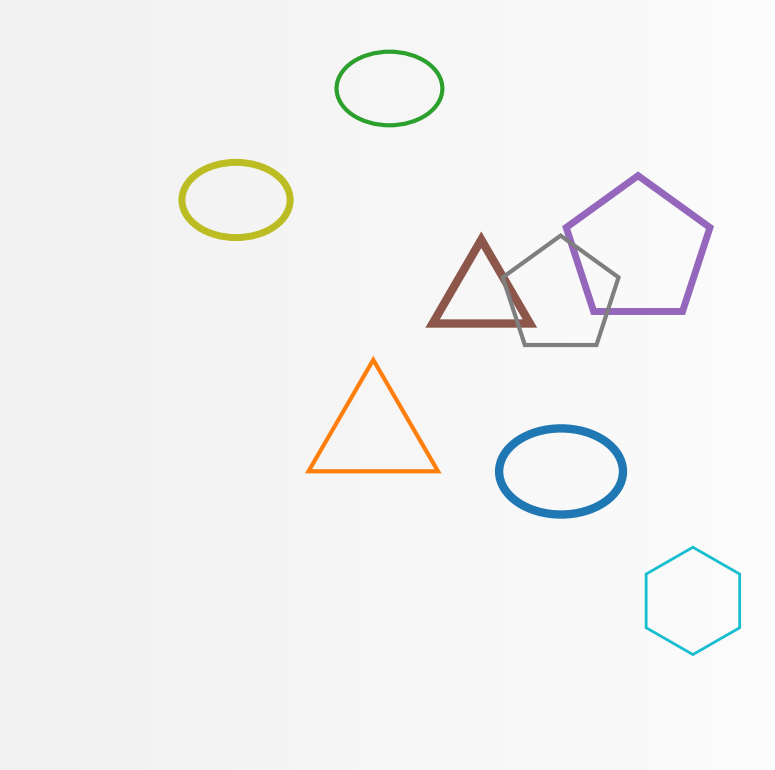[{"shape": "oval", "thickness": 3, "radius": 0.4, "center": [0.724, 0.388]}, {"shape": "triangle", "thickness": 1.5, "radius": 0.48, "center": [0.482, 0.436]}, {"shape": "oval", "thickness": 1.5, "radius": 0.34, "center": [0.503, 0.885]}, {"shape": "pentagon", "thickness": 2.5, "radius": 0.49, "center": [0.823, 0.674]}, {"shape": "triangle", "thickness": 3, "radius": 0.36, "center": [0.621, 0.616]}, {"shape": "pentagon", "thickness": 1.5, "radius": 0.39, "center": [0.723, 0.615]}, {"shape": "oval", "thickness": 2.5, "radius": 0.35, "center": [0.305, 0.74]}, {"shape": "hexagon", "thickness": 1, "radius": 0.35, "center": [0.894, 0.22]}]